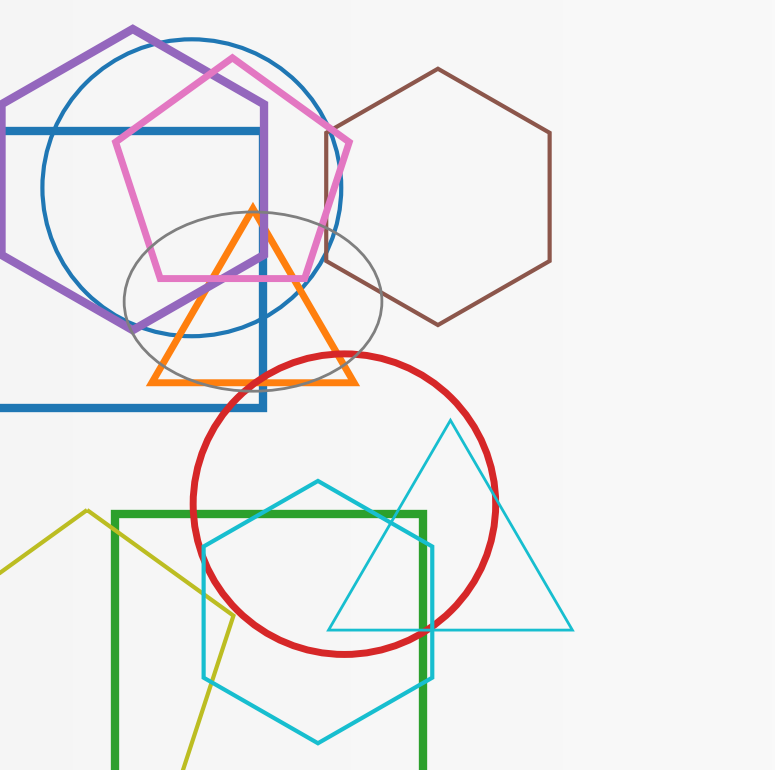[{"shape": "square", "thickness": 3, "radius": 0.9, "center": [0.159, 0.65]}, {"shape": "circle", "thickness": 1.5, "radius": 0.96, "center": [0.248, 0.756]}, {"shape": "triangle", "thickness": 2.5, "radius": 0.75, "center": [0.326, 0.578]}, {"shape": "square", "thickness": 3, "radius": 1.0, "center": [0.347, 0.133]}, {"shape": "circle", "thickness": 2.5, "radius": 0.98, "center": [0.444, 0.345]}, {"shape": "hexagon", "thickness": 3, "radius": 0.98, "center": [0.171, 0.767]}, {"shape": "hexagon", "thickness": 1.5, "radius": 0.83, "center": [0.565, 0.744]}, {"shape": "pentagon", "thickness": 2.5, "radius": 0.79, "center": [0.3, 0.766]}, {"shape": "oval", "thickness": 1, "radius": 0.83, "center": [0.326, 0.608]}, {"shape": "pentagon", "thickness": 1.5, "radius": 0.99, "center": [0.112, 0.139]}, {"shape": "hexagon", "thickness": 1.5, "radius": 0.85, "center": [0.41, 0.205]}, {"shape": "triangle", "thickness": 1, "radius": 0.91, "center": [0.581, 0.273]}]